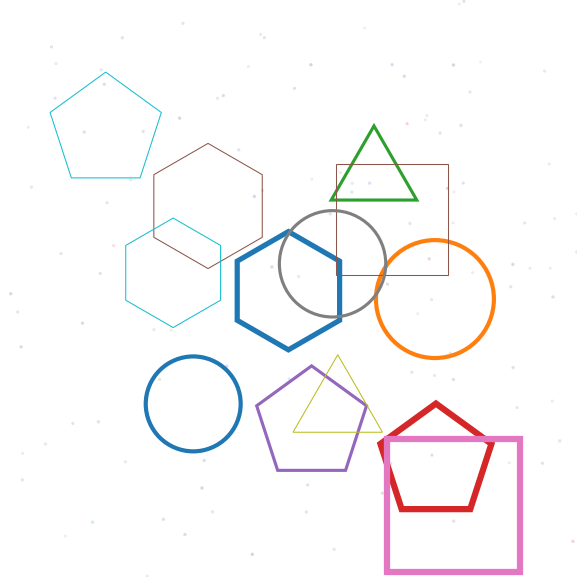[{"shape": "circle", "thickness": 2, "radius": 0.41, "center": [0.335, 0.3]}, {"shape": "hexagon", "thickness": 2.5, "radius": 0.51, "center": [0.499, 0.496]}, {"shape": "circle", "thickness": 2, "radius": 0.51, "center": [0.753, 0.481]}, {"shape": "triangle", "thickness": 1.5, "radius": 0.43, "center": [0.648, 0.696]}, {"shape": "pentagon", "thickness": 3, "radius": 0.51, "center": [0.755, 0.199]}, {"shape": "pentagon", "thickness": 1.5, "radius": 0.5, "center": [0.54, 0.266]}, {"shape": "square", "thickness": 0.5, "radius": 0.48, "center": [0.678, 0.619]}, {"shape": "hexagon", "thickness": 0.5, "radius": 0.54, "center": [0.36, 0.642]}, {"shape": "square", "thickness": 3, "radius": 0.58, "center": [0.785, 0.124]}, {"shape": "circle", "thickness": 1.5, "radius": 0.46, "center": [0.576, 0.542]}, {"shape": "triangle", "thickness": 0.5, "radius": 0.45, "center": [0.585, 0.295]}, {"shape": "hexagon", "thickness": 0.5, "radius": 0.47, "center": [0.3, 0.527]}, {"shape": "pentagon", "thickness": 0.5, "radius": 0.51, "center": [0.183, 0.773]}]